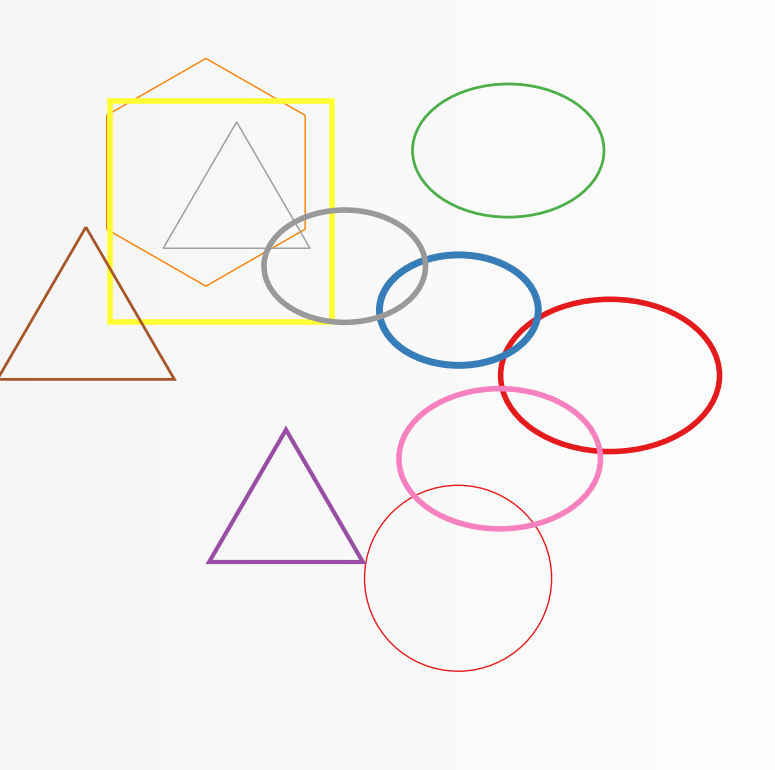[{"shape": "oval", "thickness": 2, "radius": 0.71, "center": [0.787, 0.512]}, {"shape": "circle", "thickness": 0.5, "radius": 0.6, "center": [0.591, 0.249]}, {"shape": "oval", "thickness": 2.5, "radius": 0.51, "center": [0.592, 0.597]}, {"shape": "oval", "thickness": 1, "radius": 0.62, "center": [0.656, 0.804]}, {"shape": "triangle", "thickness": 1.5, "radius": 0.57, "center": [0.369, 0.327]}, {"shape": "hexagon", "thickness": 0.5, "radius": 0.74, "center": [0.266, 0.776]}, {"shape": "square", "thickness": 2, "radius": 0.72, "center": [0.285, 0.725]}, {"shape": "triangle", "thickness": 1, "radius": 0.66, "center": [0.111, 0.573]}, {"shape": "oval", "thickness": 2, "radius": 0.65, "center": [0.645, 0.404]}, {"shape": "triangle", "thickness": 0.5, "radius": 0.55, "center": [0.305, 0.732]}, {"shape": "oval", "thickness": 2, "radius": 0.52, "center": [0.445, 0.654]}]